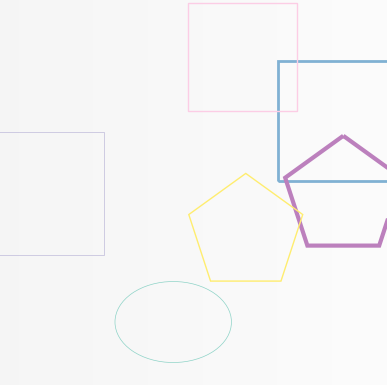[{"shape": "oval", "thickness": 0.5, "radius": 0.75, "center": [0.447, 0.164]}, {"shape": "square", "thickness": 0.5, "radius": 0.8, "center": [0.107, 0.498]}, {"shape": "square", "thickness": 2, "radius": 0.78, "center": [0.874, 0.687]}, {"shape": "square", "thickness": 1, "radius": 0.7, "center": [0.625, 0.852]}, {"shape": "pentagon", "thickness": 3, "radius": 0.79, "center": [0.886, 0.49]}, {"shape": "pentagon", "thickness": 1, "radius": 0.77, "center": [0.634, 0.395]}]